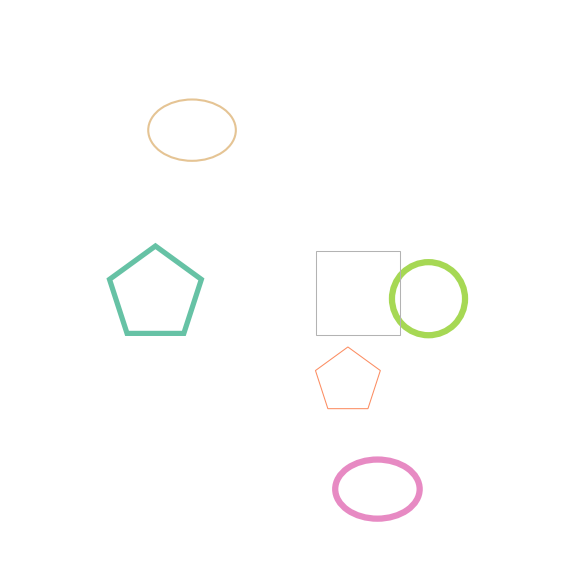[{"shape": "pentagon", "thickness": 2.5, "radius": 0.42, "center": [0.269, 0.49]}, {"shape": "pentagon", "thickness": 0.5, "radius": 0.3, "center": [0.602, 0.339]}, {"shape": "oval", "thickness": 3, "radius": 0.37, "center": [0.654, 0.152]}, {"shape": "circle", "thickness": 3, "radius": 0.32, "center": [0.742, 0.482]}, {"shape": "oval", "thickness": 1, "radius": 0.38, "center": [0.333, 0.774]}, {"shape": "square", "thickness": 0.5, "radius": 0.36, "center": [0.619, 0.491]}]